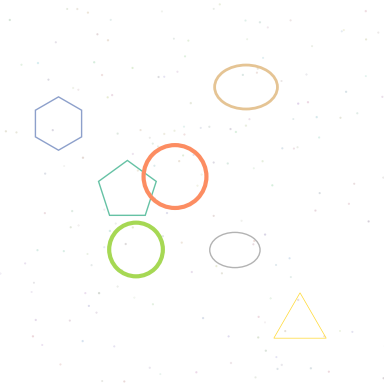[{"shape": "pentagon", "thickness": 1, "radius": 0.39, "center": [0.331, 0.504]}, {"shape": "circle", "thickness": 3, "radius": 0.41, "center": [0.455, 0.541]}, {"shape": "hexagon", "thickness": 1, "radius": 0.35, "center": [0.152, 0.679]}, {"shape": "circle", "thickness": 3, "radius": 0.35, "center": [0.353, 0.352]}, {"shape": "triangle", "thickness": 0.5, "radius": 0.39, "center": [0.779, 0.161]}, {"shape": "oval", "thickness": 2, "radius": 0.41, "center": [0.639, 0.774]}, {"shape": "oval", "thickness": 1, "radius": 0.33, "center": [0.61, 0.351]}]